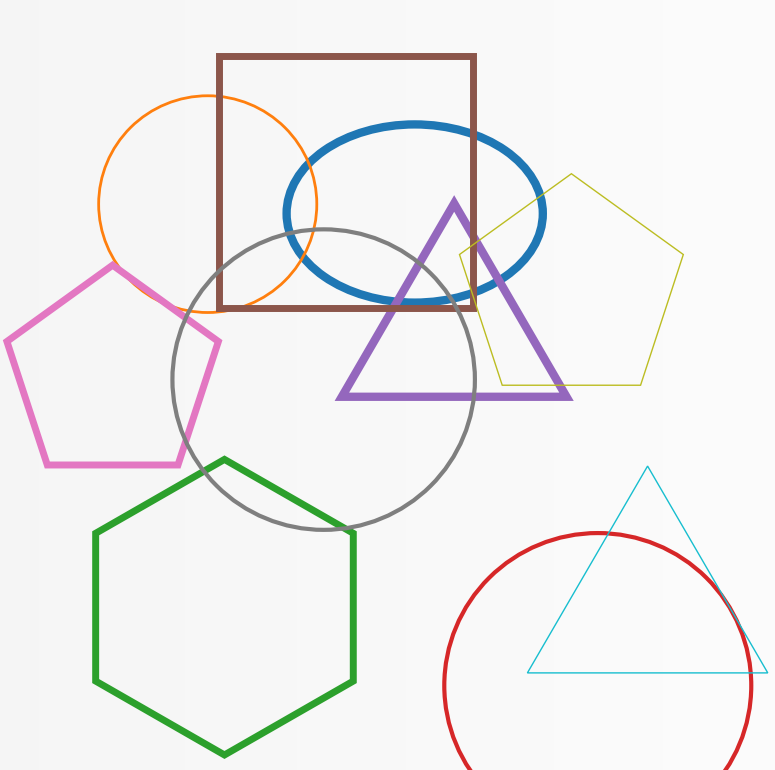[{"shape": "oval", "thickness": 3, "radius": 0.83, "center": [0.535, 0.723]}, {"shape": "circle", "thickness": 1, "radius": 0.7, "center": [0.268, 0.735]}, {"shape": "hexagon", "thickness": 2.5, "radius": 0.96, "center": [0.29, 0.211]}, {"shape": "circle", "thickness": 1.5, "radius": 0.99, "center": [0.771, 0.11]}, {"shape": "triangle", "thickness": 3, "radius": 0.84, "center": [0.586, 0.568]}, {"shape": "square", "thickness": 2.5, "radius": 0.82, "center": [0.446, 0.763]}, {"shape": "pentagon", "thickness": 2.5, "radius": 0.72, "center": [0.145, 0.512]}, {"shape": "circle", "thickness": 1.5, "radius": 0.98, "center": [0.418, 0.507]}, {"shape": "pentagon", "thickness": 0.5, "radius": 0.76, "center": [0.737, 0.623]}, {"shape": "triangle", "thickness": 0.5, "radius": 0.9, "center": [0.836, 0.216]}]